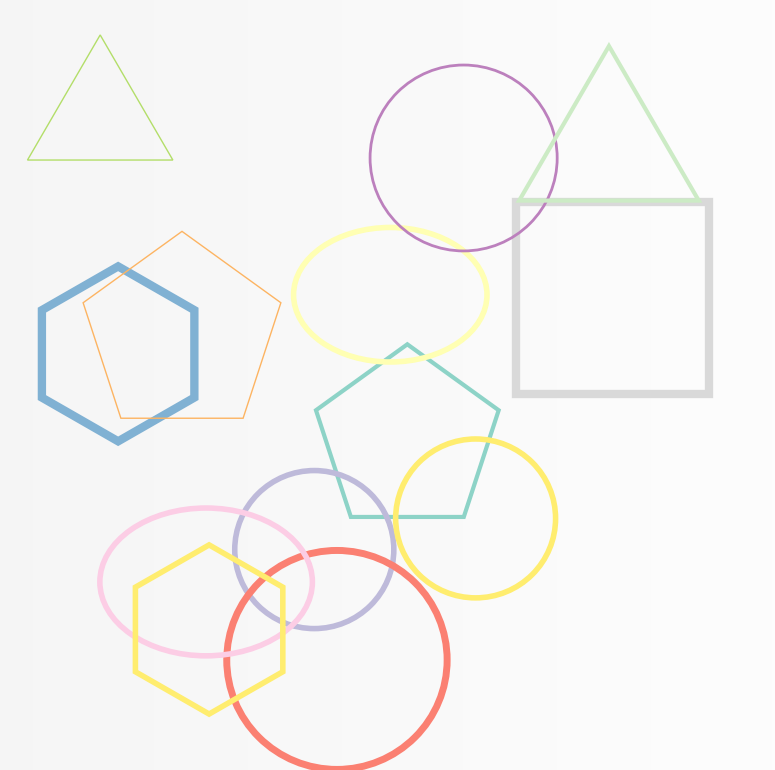[{"shape": "pentagon", "thickness": 1.5, "radius": 0.62, "center": [0.526, 0.429]}, {"shape": "oval", "thickness": 2, "radius": 0.62, "center": [0.504, 0.617]}, {"shape": "circle", "thickness": 2, "radius": 0.51, "center": [0.406, 0.286]}, {"shape": "circle", "thickness": 2.5, "radius": 0.71, "center": [0.435, 0.143]}, {"shape": "hexagon", "thickness": 3, "radius": 0.57, "center": [0.152, 0.54]}, {"shape": "pentagon", "thickness": 0.5, "radius": 0.67, "center": [0.235, 0.565]}, {"shape": "triangle", "thickness": 0.5, "radius": 0.54, "center": [0.129, 0.846]}, {"shape": "oval", "thickness": 2, "radius": 0.69, "center": [0.266, 0.244]}, {"shape": "square", "thickness": 3, "radius": 0.62, "center": [0.79, 0.613]}, {"shape": "circle", "thickness": 1, "radius": 0.6, "center": [0.598, 0.795]}, {"shape": "triangle", "thickness": 1.5, "radius": 0.67, "center": [0.786, 0.806]}, {"shape": "hexagon", "thickness": 2, "radius": 0.55, "center": [0.27, 0.183]}, {"shape": "circle", "thickness": 2, "radius": 0.52, "center": [0.614, 0.327]}]